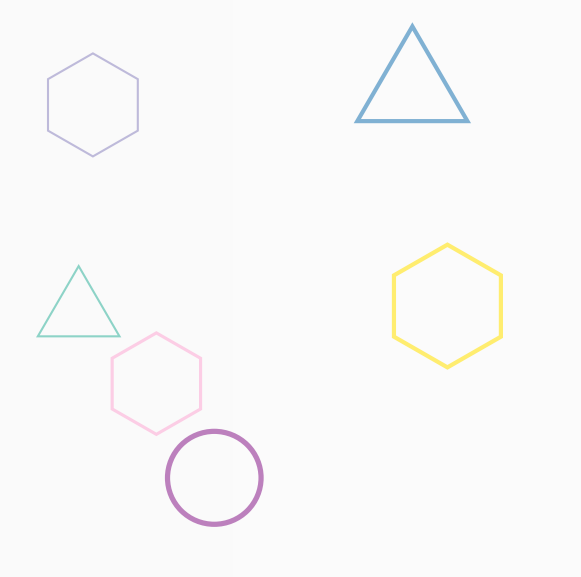[{"shape": "triangle", "thickness": 1, "radius": 0.41, "center": [0.135, 0.457]}, {"shape": "hexagon", "thickness": 1, "radius": 0.45, "center": [0.16, 0.817]}, {"shape": "triangle", "thickness": 2, "radius": 0.55, "center": [0.709, 0.844]}, {"shape": "hexagon", "thickness": 1.5, "radius": 0.44, "center": [0.269, 0.335]}, {"shape": "circle", "thickness": 2.5, "radius": 0.4, "center": [0.369, 0.172]}, {"shape": "hexagon", "thickness": 2, "radius": 0.53, "center": [0.77, 0.469]}]